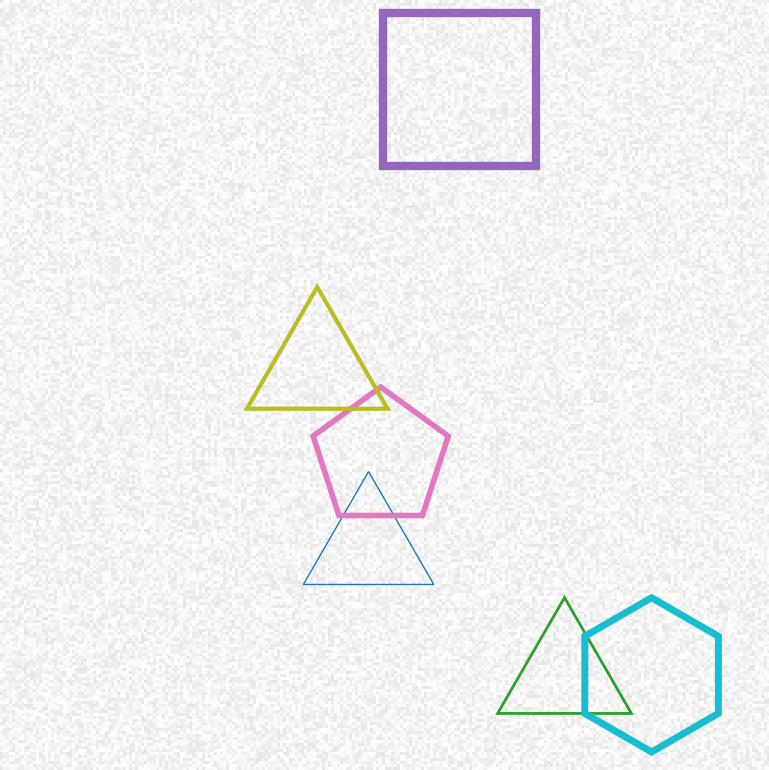[{"shape": "triangle", "thickness": 0.5, "radius": 0.49, "center": [0.479, 0.29]}, {"shape": "triangle", "thickness": 1, "radius": 0.5, "center": [0.733, 0.124]}, {"shape": "square", "thickness": 3, "radius": 0.5, "center": [0.597, 0.884]}, {"shape": "pentagon", "thickness": 2, "radius": 0.46, "center": [0.494, 0.405]}, {"shape": "triangle", "thickness": 1.5, "radius": 0.53, "center": [0.412, 0.522]}, {"shape": "hexagon", "thickness": 2.5, "radius": 0.5, "center": [0.846, 0.124]}]